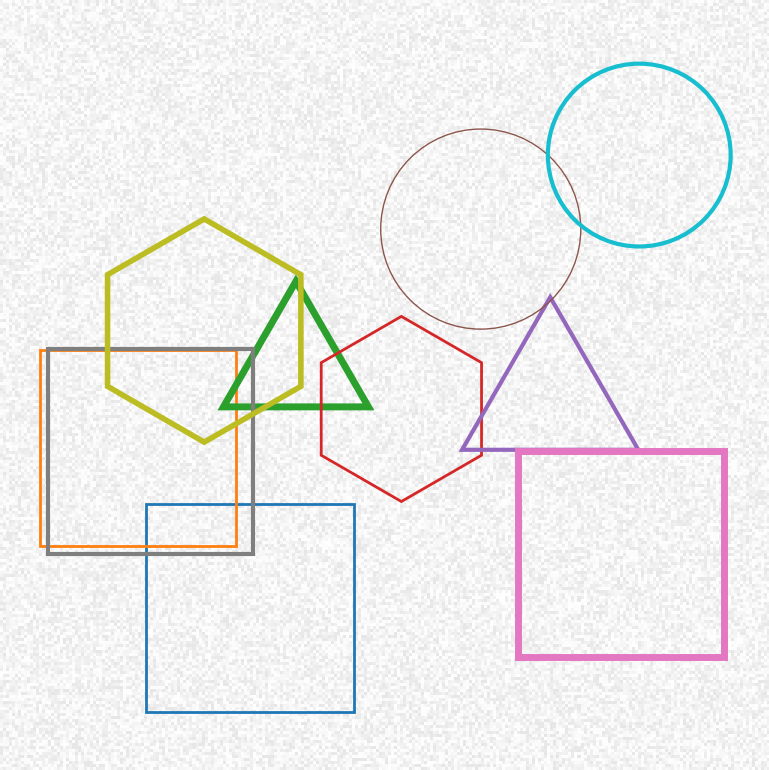[{"shape": "square", "thickness": 1, "radius": 0.67, "center": [0.324, 0.211]}, {"shape": "square", "thickness": 1, "radius": 0.64, "center": [0.18, 0.418]}, {"shape": "triangle", "thickness": 2.5, "radius": 0.54, "center": [0.384, 0.526]}, {"shape": "hexagon", "thickness": 1, "radius": 0.6, "center": [0.521, 0.469]}, {"shape": "triangle", "thickness": 1.5, "radius": 0.66, "center": [0.715, 0.482]}, {"shape": "circle", "thickness": 0.5, "radius": 0.65, "center": [0.624, 0.702]}, {"shape": "square", "thickness": 2.5, "radius": 0.67, "center": [0.806, 0.28]}, {"shape": "square", "thickness": 1.5, "radius": 0.66, "center": [0.196, 0.414]}, {"shape": "hexagon", "thickness": 2, "radius": 0.72, "center": [0.265, 0.571]}, {"shape": "circle", "thickness": 1.5, "radius": 0.59, "center": [0.83, 0.799]}]